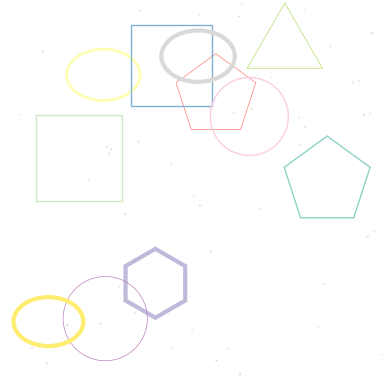[{"shape": "pentagon", "thickness": 1, "radius": 0.59, "center": [0.85, 0.529]}, {"shape": "oval", "thickness": 2, "radius": 0.48, "center": [0.268, 0.806]}, {"shape": "hexagon", "thickness": 3, "radius": 0.45, "center": [0.404, 0.264]}, {"shape": "pentagon", "thickness": 0.5, "radius": 0.54, "center": [0.561, 0.752]}, {"shape": "square", "thickness": 1, "radius": 0.53, "center": [0.445, 0.83]}, {"shape": "triangle", "thickness": 0.5, "radius": 0.56, "center": [0.74, 0.879]}, {"shape": "circle", "thickness": 1, "radius": 0.51, "center": [0.648, 0.698]}, {"shape": "oval", "thickness": 3, "radius": 0.48, "center": [0.514, 0.854]}, {"shape": "circle", "thickness": 0.5, "radius": 0.55, "center": [0.273, 0.172]}, {"shape": "square", "thickness": 1, "radius": 0.56, "center": [0.206, 0.59]}, {"shape": "oval", "thickness": 3, "radius": 0.45, "center": [0.126, 0.165]}]